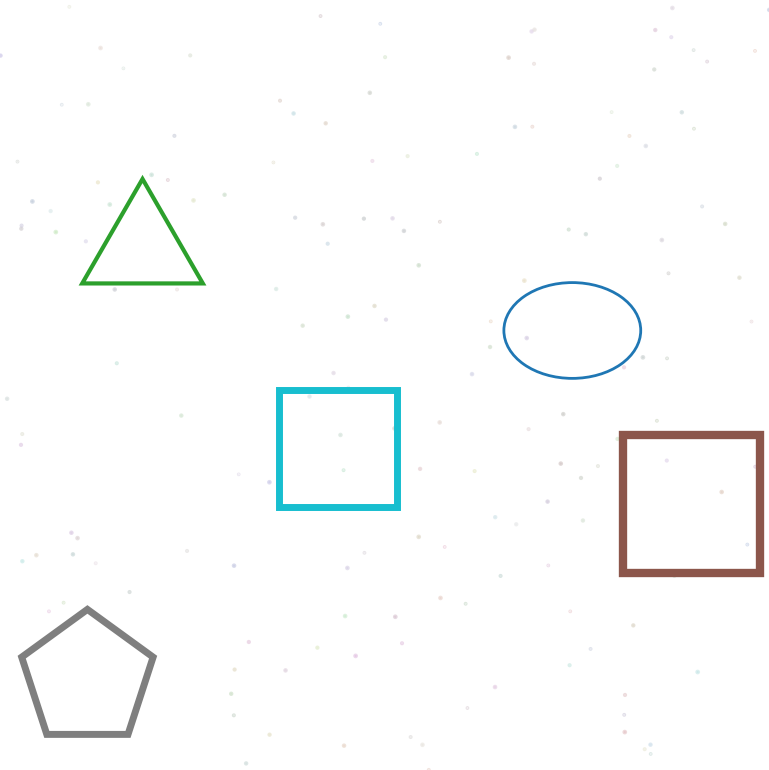[{"shape": "oval", "thickness": 1, "radius": 0.44, "center": [0.743, 0.571]}, {"shape": "triangle", "thickness": 1.5, "radius": 0.45, "center": [0.185, 0.677]}, {"shape": "square", "thickness": 3, "radius": 0.45, "center": [0.898, 0.345]}, {"shape": "pentagon", "thickness": 2.5, "radius": 0.45, "center": [0.114, 0.119]}, {"shape": "square", "thickness": 2.5, "radius": 0.38, "center": [0.439, 0.418]}]